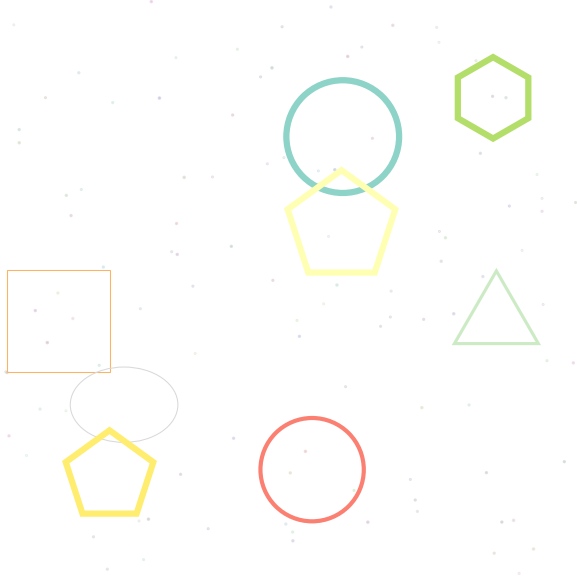[{"shape": "circle", "thickness": 3, "radius": 0.49, "center": [0.593, 0.763]}, {"shape": "pentagon", "thickness": 3, "radius": 0.49, "center": [0.591, 0.606]}, {"shape": "circle", "thickness": 2, "radius": 0.45, "center": [0.54, 0.186]}, {"shape": "square", "thickness": 0.5, "radius": 0.44, "center": [0.101, 0.444]}, {"shape": "hexagon", "thickness": 3, "radius": 0.35, "center": [0.854, 0.83]}, {"shape": "oval", "thickness": 0.5, "radius": 0.47, "center": [0.215, 0.298]}, {"shape": "triangle", "thickness": 1.5, "radius": 0.42, "center": [0.86, 0.446]}, {"shape": "pentagon", "thickness": 3, "radius": 0.4, "center": [0.19, 0.174]}]